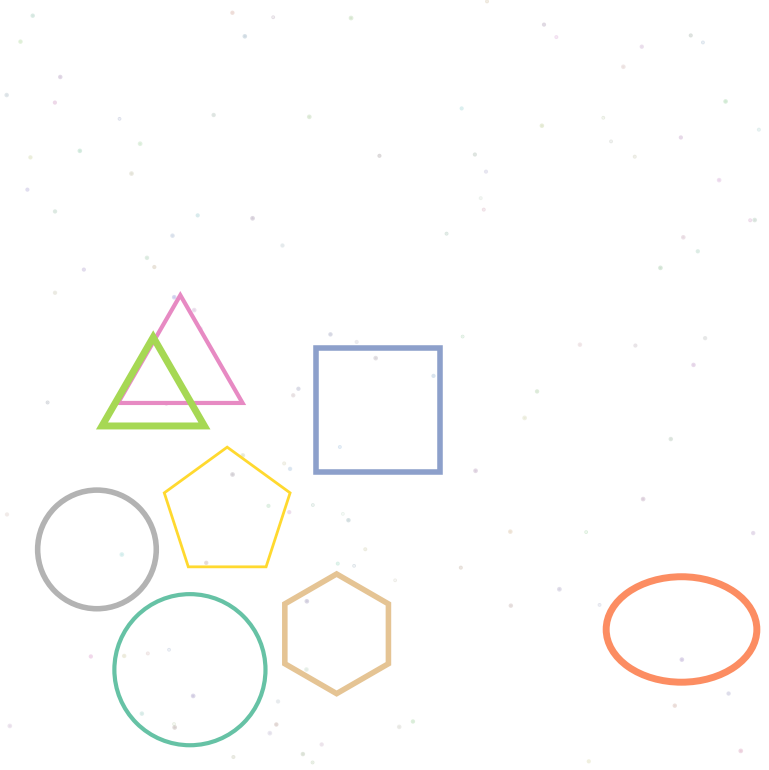[{"shape": "circle", "thickness": 1.5, "radius": 0.49, "center": [0.247, 0.13]}, {"shape": "oval", "thickness": 2.5, "radius": 0.49, "center": [0.885, 0.183]}, {"shape": "square", "thickness": 2, "radius": 0.41, "center": [0.491, 0.467]}, {"shape": "triangle", "thickness": 1.5, "radius": 0.47, "center": [0.234, 0.523]}, {"shape": "triangle", "thickness": 2.5, "radius": 0.38, "center": [0.199, 0.485]}, {"shape": "pentagon", "thickness": 1, "radius": 0.43, "center": [0.295, 0.333]}, {"shape": "hexagon", "thickness": 2, "radius": 0.39, "center": [0.437, 0.177]}, {"shape": "circle", "thickness": 2, "radius": 0.39, "center": [0.126, 0.286]}]